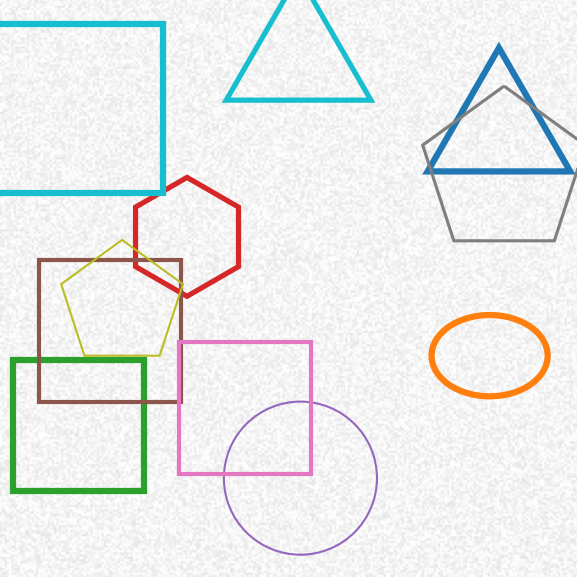[{"shape": "triangle", "thickness": 3, "radius": 0.71, "center": [0.864, 0.774]}, {"shape": "oval", "thickness": 3, "radius": 0.5, "center": [0.848, 0.383]}, {"shape": "square", "thickness": 3, "radius": 0.57, "center": [0.135, 0.262]}, {"shape": "hexagon", "thickness": 2.5, "radius": 0.51, "center": [0.324, 0.589]}, {"shape": "circle", "thickness": 1, "radius": 0.66, "center": [0.52, 0.171]}, {"shape": "square", "thickness": 2, "radius": 0.61, "center": [0.191, 0.426]}, {"shape": "square", "thickness": 2, "radius": 0.57, "center": [0.424, 0.293]}, {"shape": "pentagon", "thickness": 1.5, "radius": 0.74, "center": [0.873, 0.702]}, {"shape": "pentagon", "thickness": 1, "radius": 0.55, "center": [0.211, 0.473]}, {"shape": "square", "thickness": 3, "radius": 0.73, "center": [0.136, 0.811]}, {"shape": "triangle", "thickness": 2.5, "radius": 0.72, "center": [0.517, 0.898]}]